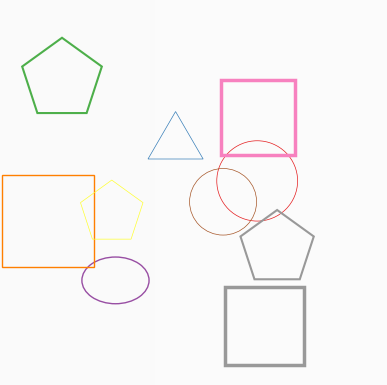[{"shape": "circle", "thickness": 0.5, "radius": 0.52, "center": [0.664, 0.53]}, {"shape": "triangle", "thickness": 0.5, "radius": 0.41, "center": [0.453, 0.628]}, {"shape": "pentagon", "thickness": 1.5, "radius": 0.54, "center": [0.16, 0.794]}, {"shape": "oval", "thickness": 1, "radius": 0.43, "center": [0.298, 0.272]}, {"shape": "square", "thickness": 1, "radius": 0.6, "center": [0.124, 0.426]}, {"shape": "pentagon", "thickness": 0.5, "radius": 0.42, "center": [0.288, 0.447]}, {"shape": "circle", "thickness": 0.5, "radius": 0.43, "center": [0.576, 0.476]}, {"shape": "square", "thickness": 2.5, "radius": 0.48, "center": [0.666, 0.694]}, {"shape": "pentagon", "thickness": 1.5, "radius": 0.5, "center": [0.715, 0.355]}, {"shape": "square", "thickness": 2.5, "radius": 0.51, "center": [0.682, 0.152]}]